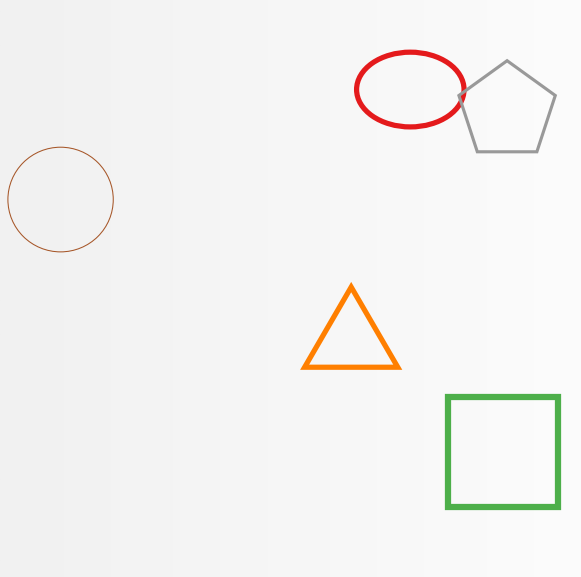[{"shape": "oval", "thickness": 2.5, "radius": 0.46, "center": [0.706, 0.844]}, {"shape": "square", "thickness": 3, "radius": 0.48, "center": [0.865, 0.217]}, {"shape": "triangle", "thickness": 2.5, "radius": 0.46, "center": [0.604, 0.409]}, {"shape": "circle", "thickness": 0.5, "radius": 0.45, "center": [0.104, 0.654]}, {"shape": "pentagon", "thickness": 1.5, "radius": 0.44, "center": [0.872, 0.807]}]